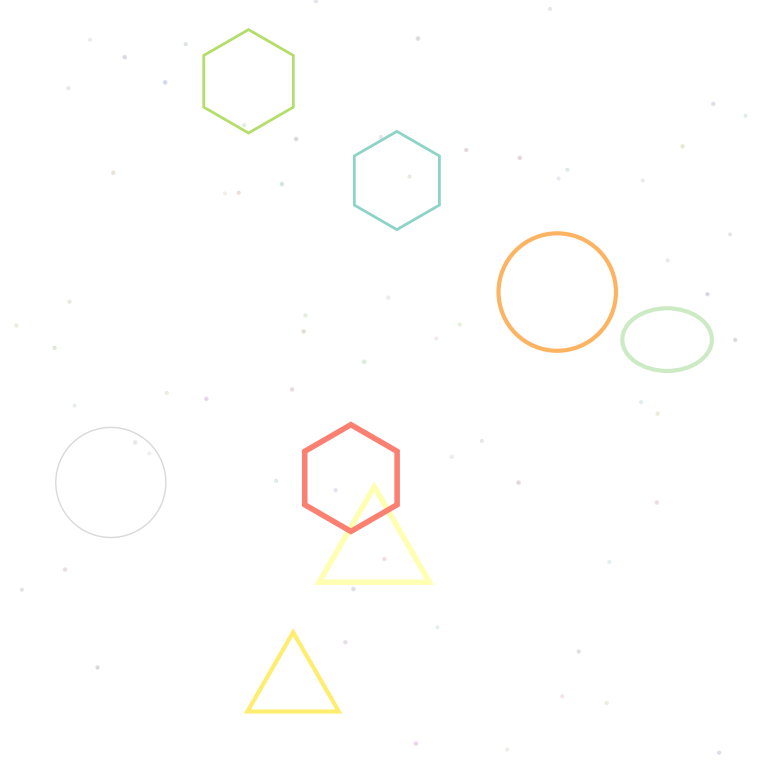[{"shape": "hexagon", "thickness": 1, "radius": 0.32, "center": [0.515, 0.766]}, {"shape": "triangle", "thickness": 2, "radius": 0.41, "center": [0.486, 0.285]}, {"shape": "hexagon", "thickness": 2, "radius": 0.35, "center": [0.456, 0.379]}, {"shape": "circle", "thickness": 1.5, "radius": 0.38, "center": [0.724, 0.621]}, {"shape": "hexagon", "thickness": 1, "radius": 0.34, "center": [0.323, 0.894]}, {"shape": "circle", "thickness": 0.5, "radius": 0.36, "center": [0.144, 0.373]}, {"shape": "oval", "thickness": 1.5, "radius": 0.29, "center": [0.866, 0.559]}, {"shape": "triangle", "thickness": 1.5, "radius": 0.34, "center": [0.381, 0.11]}]